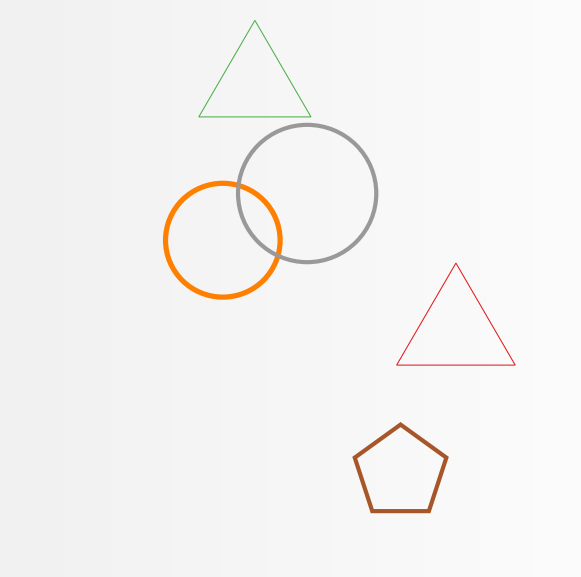[{"shape": "triangle", "thickness": 0.5, "radius": 0.59, "center": [0.784, 0.426]}, {"shape": "triangle", "thickness": 0.5, "radius": 0.56, "center": [0.439, 0.852]}, {"shape": "circle", "thickness": 2.5, "radius": 0.49, "center": [0.383, 0.583]}, {"shape": "pentagon", "thickness": 2, "radius": 0.41, "center": [0.689, 0.181]}, {"shape": "circle", "thickness": 2, "radius": 0.59, "center": [0.528, 0.664]}]